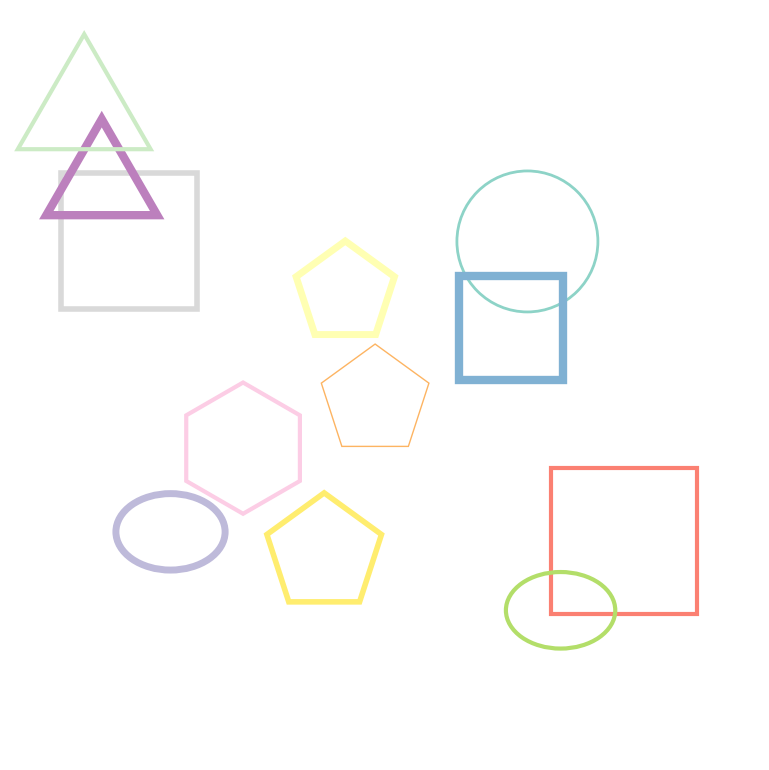[{"shape": "circle", "thickness": 1, "radius": 0.46, "center": [0.685, 0.686]}, {"shape": "pentagon", "thickness": 2.5, "radius": 0.34, "center": [0.448, 0.62]}, {"shape": "oval", "thickness": 2.5, "radius": 0.35, "center": [0.221, 0.309]}, {"shape": "square", "thickness": 1.5, "radius": 0.47, "center": [0.81, 0.298]}, {"shape": "square", "thickness": 3, "radius": 0.34, "center": [0.664, 0.574]}, {"shape": "pentagon", "thickness": 0.5, "radius": 0.37, "center": [0.487, 0.48]}, {"shape": "oval", "thickness": 1.5, "radius": 0.36, "center": [0.728, 0.207]}, {"shape": "hexagon", "thickness": 1.5, "radius": 0.43, "center": [0.316, 0.418]}, {"shape": "square", "thickness": 2, "radius": 0.44, "center": [0.168, 0.687]}, {"shape": "triangle", "thickness": 3, "radius": 0.42, "center": [0.132, 0.762]}, {"shape": "triangle", "thickness": 1.5, "radius": 0.5, "center": [0.109, 0.856]}, {"shape": "pentagon", "thickness": 2, "radius": 0.39, "center": [0.421, 0.282]}]